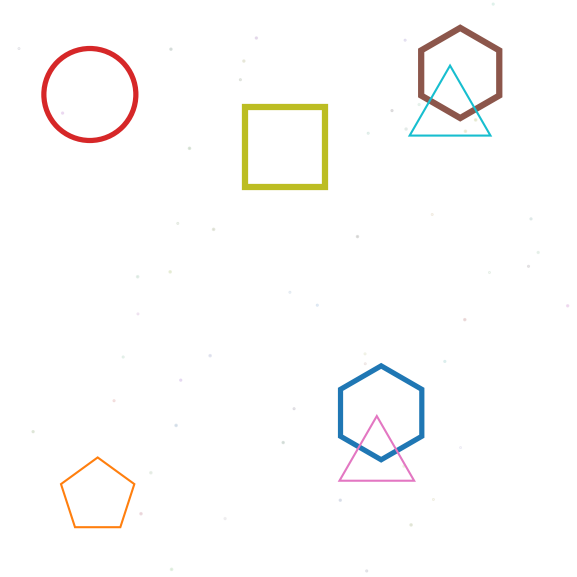[{"shape": "hexagon", "thickness": 2.5, "radius": 0.41, "center": [0.66, 0.284]}, {"shape": "pentagon", "thickness": 1, "radius": 0.33, "center": [0.169, 0.14]}, {"shape": "circle", "thickness": 2.5, "radius": 0.4, "center": [0.156, 0.835]}, {"shape": "hexagon", "thickness": 3, "radius": 0.39, "center": [0.797, 0.873]}, {"shape": "triangle", "thickness": 1, "radius": 0.37, "center": [0.652, 0.204]}, {"shape": "square", "thickness": 3, "radius": 0.35, "center": [0.493, 0.745]}, {"shape": "triangle", "thickness": 1, "radius": 0.4, "center": [0.779, 0.805]}]